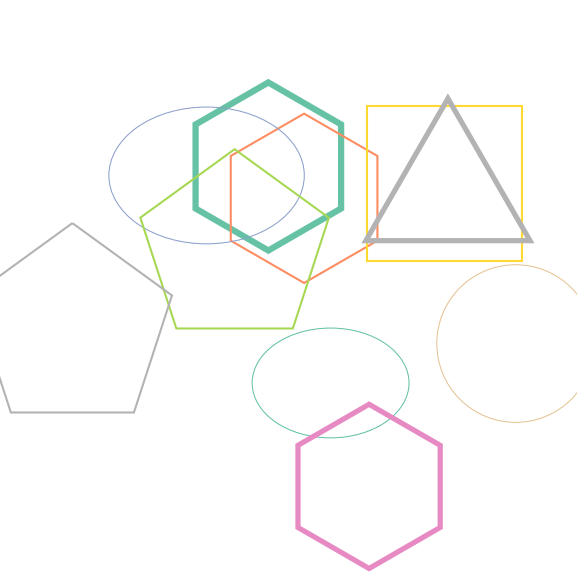[{"shape": "oval", "thickness": 0.5, "radius": 0.68, "center": [0.572, 0.336]}, {"shape": "hexagon", "thickness": 3, "radius": 0.73, "center": [0.465, 0.711]}, {"shape": "hexagon", "thickness": 1, "radius": 0.73, "center": [0.527, 0.656]}, {"shape": "oval", "thickness": 0.5, "radius": 0.85, "center": [0.358, 0.695]}, {"shape": "hexagon", "thickness": 2.5, "radius": 0.71, "center": [0.639, 0.157]}, {"shape": "pentagon", "thickness": 1, "radius": 0.86, "center": [0.406, 0.569]}, {"shape": "square", "thickness": 1, "radius": 0.67, "center": [0.77, 0.682]}, {"shape": "circle", "thickness": 0.5, "radius": 0.68, "center": [0.893, 0.404]}, {"shape": "pentagon", "thickness": 1, "radius": 0.91, "center": [0.125, 0.432]}, {"shape": "triangle", "thickness": 2.5, "radius": 0.82, "center": [0.776, 0.664]}]